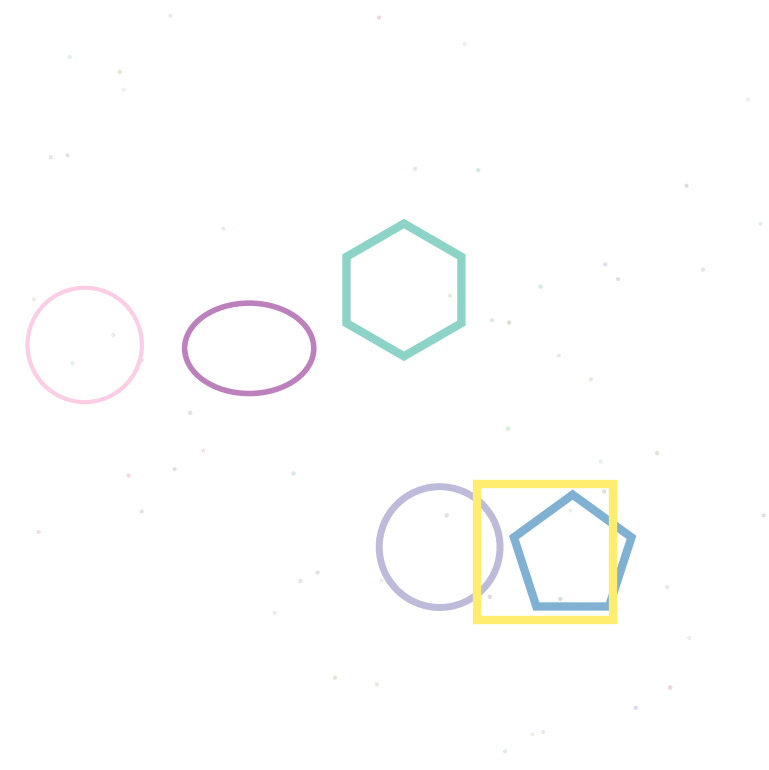[{"shape": "hexagon", "thickness": 3, "radius": 0.43, "center": [0.525, 0.623]}, {"shape": "circle", "thickness": 2.5, "radius": 0.39, "center": [0.571, 0.29]}, {"shape": "pentagon", "thickness": 3, "radius": 0.4, "center": [0.744, 0.277]}, {"shape": "circle", "thickness": 1.5, "radius": 0.37, "center": [0.11, 0.552]}, {"shape": "oval", "thickness": 2, "radius": 0.42, "center": [0.324, 0.548]}, {"shape": "square", "thickness": 3, "radius": 0.44, "center": [0.708, 0.283]}]